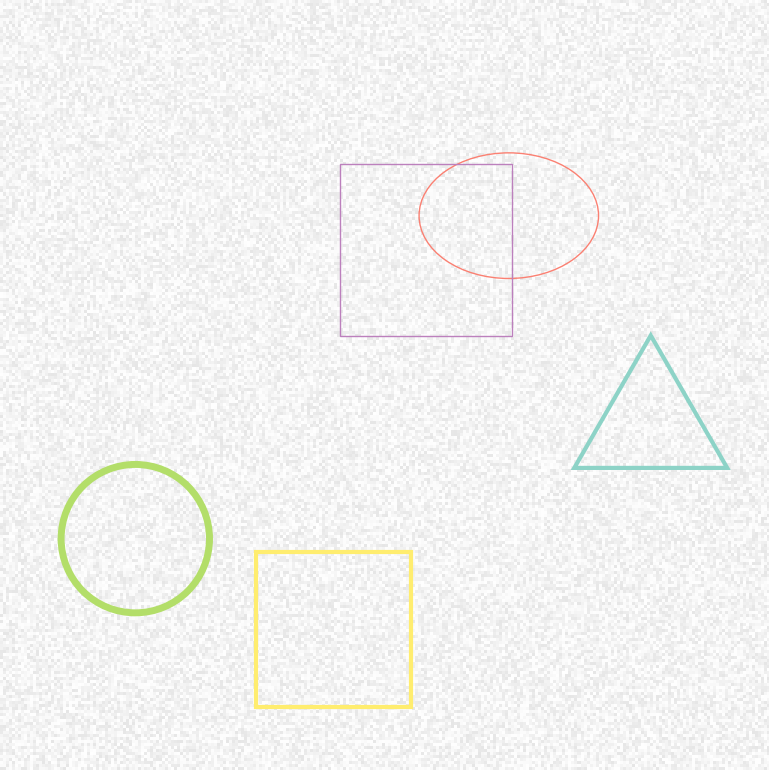[{"shape": "triangle", "thickness": 1.5, "radius": 0.57, "center": [0.845, 0.45]}, {"shape": "oval", "thickness": 0.5, "radius": 0.58, "center": [0.661, 0.72]}, {"shape": "circle", "thickness": 2.5, "radius": 0.48, "center": [0.176, 0.3]}, {"shape": "square", "thickness": 0.5, "radius": 0.56, "center": [0.553, 0.676]}, {"shape": "square", "thickness": 1.5, "radius": 0.5, "center": [0.433, 0.182]}]